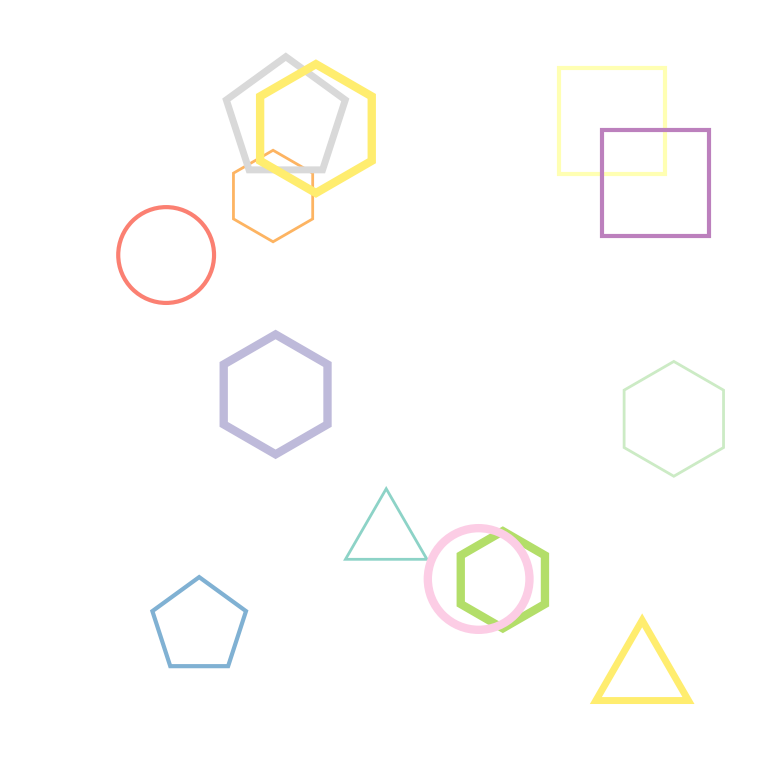[{"shape": "triangle", "thickness": 1, "radius": 0.31, "center": [0.502, 0.304]}, {"shape": "square", "thickness": 1.5, "radius": 0.35, "center": [0.795, 0.843]}, {"shape": "hexagon", "thickness": 3, "radius": 0.39, "center": [0.358, 0.488]}, {"shape": "circle", "thickness": 1.5, "radius": 0.31, "center": [0.216, 0.669]}, {"shape": "pentagon", "thickness": 1.5, "radius": 0.32, "center": [0.259, 0.187]}, {"shape": "hexagon", "thickness": 1, "radius": 0.3, "center": [0.355, 0.745]}, {"shape": "hexagon", "thickness": 3, "radius": 0.32, "center": [0.653, 0.247]}, {"shape": "circle", "thickness": 3, "radius": 0.33, "center": [0.622, 0.248]}, {"shape": "pentagon", "thickness": 2.5, "radius": 0.41, "center": [0.371, 0.845]}, {"shape": "square", "thickness": 1.5, "radius": 0.35, "center": [0.851, 0.762]}, {"shape": "hexagon", "thickness": 1, "radius": 0.37, "center": [0.875, 0.456]}, {"shape": "hexagon", "thickness": 3, "radius": 0.42, "center": [0.41, 0.833]}, {"shape": "triangle", "thickness": 2.5, "radius": 0.35, "center": [0.834, 0.125]}]